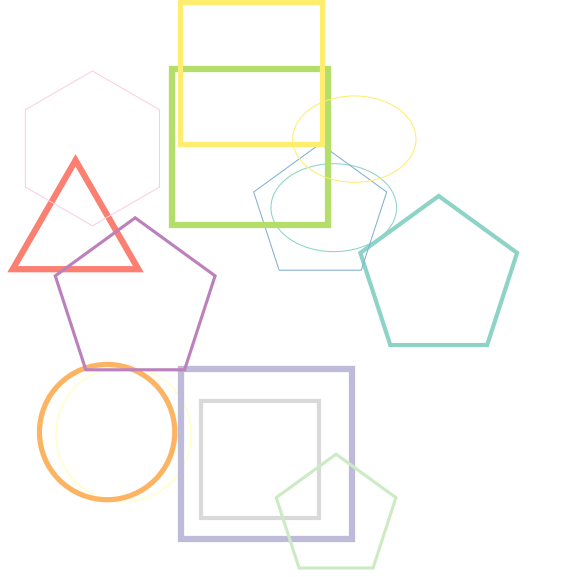[{"shape": "oval", "thickness": 0.5, "radius": 0.54, "center": [0.578, 0.64]}, {"shape": "pentagon", "thickness": 2, "radius": 0.71, "center": [0.76, 0.517]}, {"shape": "circle", "thickness": 0.5, "radius": 0.59, "center": [0.214, 0.247]}, {"shape": "square", "thickness": 3, "radius": 0.74, "center": [0.462, 0.213]}, {"shape": "triangle", "thickness": 3, "radius": 0.63, "center": [0.131, 0.596]}, {"shape": "pentagon", "thickness": 0.5, "radius": 0.61, "center": [0.554, 0.629]}, {"shape": "circle", "thickness": 2.5, "radius": 0.59, "center": [0.185, 0.251]}, {"shape": "square", "thickness": 3, "radius": 0.68, "center": [0.432, 0.745]}, {"shape": "hexagon", "thickness": 0.5, "radius": 0.67, "center": [0.16, 0.742]}, {"shape": "square", "thickness": 2, "radius": 0.51, "center": [0.45, 0.203]}, {"shape": "pentagon", "thickness": 1.5, "radius": 0.73, "center": [0.234, 0.477]}, {"shape": "pentagon", "thickness": 1.5, "radius": 0.54, "center": [0.582, 0.104]}, {"shape": "square", "thickness": 2.5, "radius": 0.61, "center": [0.434, 0.873]}, {"shape": "oval", "thickness": 0.5, "radius": 0.53, "center": [0.614, 0.758]}]